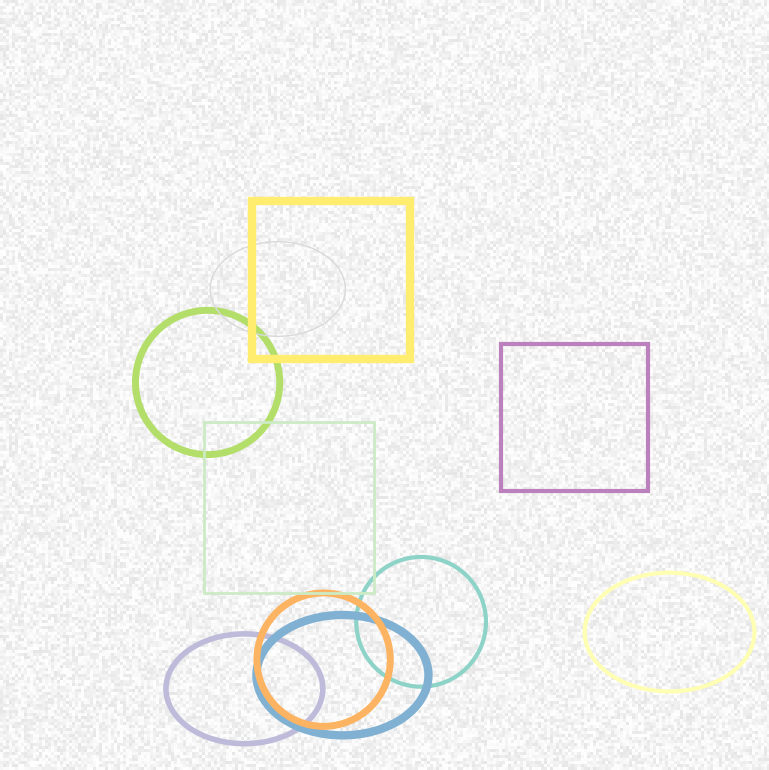[{"shape": "circle", "thickness": 1.5, "radius": 0.42, "center": [0.547, 0.192]}, {"shape": "oval", "thickness": 1.5, "radius": 0.55, "center": [0.869, 0.179]}, {"shape": "oval", "thickness": 2, "radius": 0.51, "center": [0.317, 0.105]}, {"shape": "oval", "thickness": 3, "radius": 0.56, "center": [0.445, 0.123]}, {"shape": "circle", "thickness": 2.5, "radius": 0.43, "center": [0.42, 0.143]}, {"shape": "circle", "thickness": 2.5, "radius": 0.47, "center": [0.27, 0.503]}, {"shape": "oval", "thickness": 0.5, "radius": 0.44, "center": [0.361, 0.625]}, {"shape": "square", "thickness": 1.5, "radius": 0.48, "center": [0.746, 0.458]}, {"shape": "square", "thickness": 1, "radius": 0.55, "center": [0.375, 0.341]}, {"shape": "square", "thickness": 3, "radius": 0.51, "center": [0.43, 0.636]}]